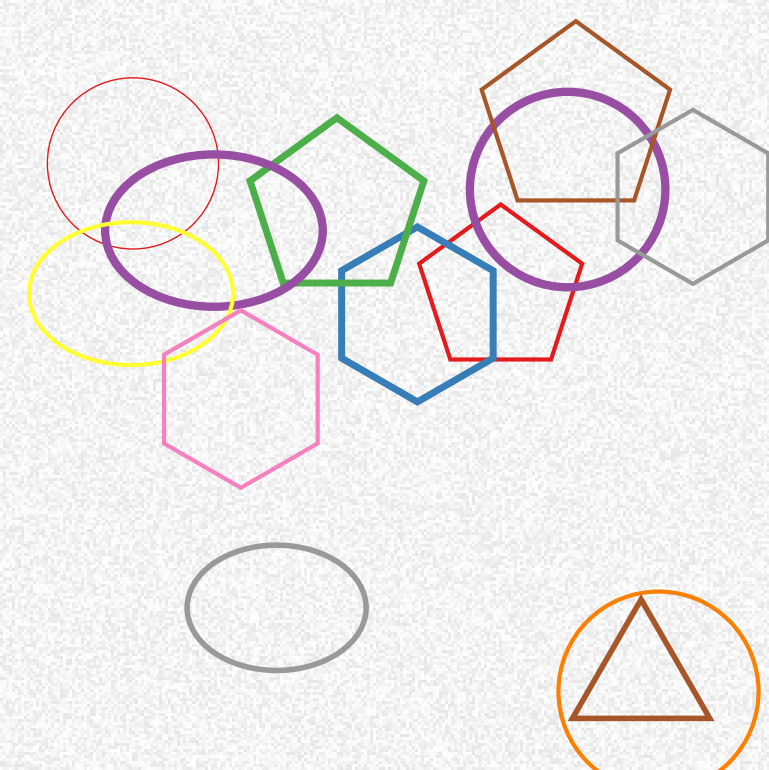[{"shape": "pentagon", "thickness": 1.5, "radius": 0.56, "center": [0.65, 0.623]}, {"shape": "circle", "thickness": 0.5, "radius": 0.56, "center": [0.173, 0.788]}, {"shape": "hexagon", "thickness": 2.5, "radius": 0.57, "center": [0.542, 0.592]}, {"shape": "pentagon", "thickness": 2.5, "radius": 0.59, "center": [0.438, 0.728]}, {"shape": "oval", "thickness": 3, "radius": 0.71, "center": [0.278, 0.701]}, {"shape": "circle", "thickness": 3, "radius": 0.63, "center": [0.737, 0.754]}, {"shape": "circle", "thickness": 1.5, "radius": 0.65, "center": [0.855, 0.102]}, {"shape": "oval", "thickness": 1.5, "radius": 0.66, "center": [0.17, 0.619]}, {"shape": "pentagon", "thickness": 1.5, "radius": 0.64, "center": [0.748, 0.844]}, {"shape": "triangle", "thickness": 2, "radius": 0.51, "center": [0.833, 0.119]}, {"shape": "hexagon", "thickness": 1.5, "radius": 0.58, "center": [0.313, 0.482]}, {"shape": "oval", "thickness": 2, "radius": 0.58, "center": [0.359, 0.211]}, {"shape": "hexagon", "thickness": 1.5, "radius": 0.57, "center": [0.9, 0.744]}]